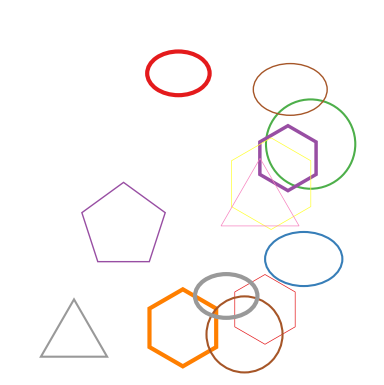[{"shape": "hexagon", "thickness": 0.5, "radius": 0.45, "center": [0.688, 0.196]}, {"shape": "oval", "thickness": 3, "radius": 0.41, "center": [0.463, 0.81]}, {"shape": "oval", "thickness": 1.5, "radius": 0.5, "center": [0.789, 0.327]}, {"shape": "circle", "thickness": 1.5, "radius": 0.58, "center": [0.807, 0.626]}, {"shape": "pentagon", "thickness": 1, "radius": 0.57, "center": [0.321, 0.412]}, {"shape": "hexagon", "thickness": 2.5, "radius": 0.42, "center": [0.748, 0.589]}, {"shape": "hexagon", "thickness": 3, "radius": 0.5, "center": [0.475, 0.149]}, {"shape": "hexagon", "thickness": 0.5, "radius": 0.6, "center": [0.704, 0.523]}, {"shape": "oval", "thickness": 1, "radius": 0.48, "center": [0.754, 0.768]}, {"shape": "circle", "thickness": 1.5, "radius": 0.49, "center": [0.635, 0.131]}, {"shape": "triangle", "thickness": 0.5, "radius": 0.59, "center": [0.675, 0.472]}, {"shape": "triangle", "thickness": 1.5, "radius": 0.5, "center": [0.192, 0.123]}, {"shape": "oval", "thickness": 3, "radius": 0.41, "center": [0.588, 0.231]}]